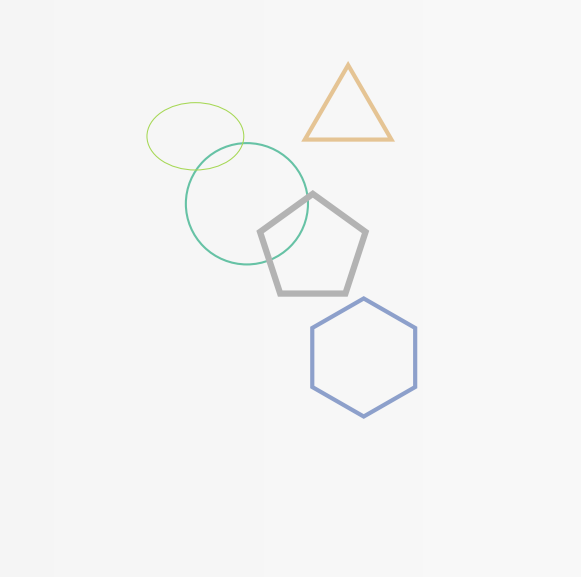[{"shape": "circle", "thickness": 1, "radius": 0.53, "center": [0.425, 0.646]}, {"shape": "hexagon", "thickness": 2, "radius": 0.51, "center": [0.626, 0.38]}, {"shape": "oval", "thickness": 0.5, "radius": 0.42, "center": [0.336, 0.763]}, {"shape": "triangle", "thickness": 2, "radius": 0.43, "center": [0.599, 0.8]}, {"shape": "pentagon", "thickness": 3, "radius": 0.48, "center": [0.538, 0.568]}]